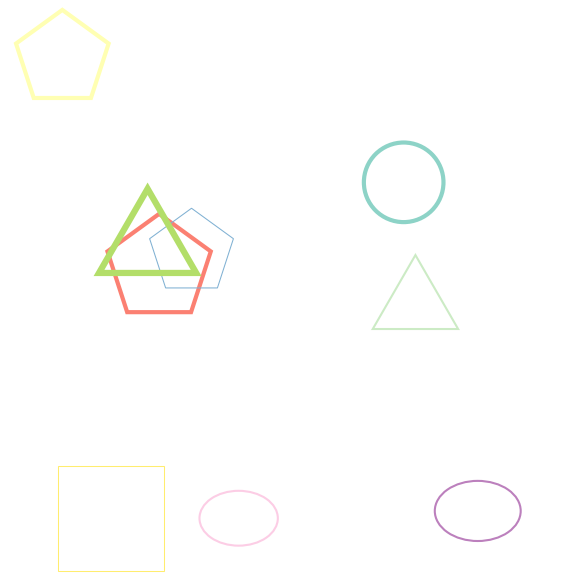[{"shape": "circle", "thickness": 2, "radius": 0.34, "center": [0.699, 0.683]}, {"shape": "pentagon", "thickness": 2, "radius": 0.42, "center": [0.108, 0.898]}, {"shape": "pentagon", "thickness": 2, "radius": 0.47, "center": [0.276, 0.535]}, {"shape": "pentagon", "thickness": 0.5, "radius": 0.38, "center": [0.332, 0.562]}, {"shape": "triangle", "thickness": 3, "radius": 0.49, "center": [0.256, 0.575]}, {"shape": "oval", "thickness": 1, "radius": 0.34, "center": [0.413, 0.102]}, {"shape": "oval", "thickness": 1, "radius": 0.37, "center": [0.827, 0.114]}, {"shape": "triangle", "thickness": 1, "radius": 0.43, "center": [0.719, 0.472]}, {"shape": "square", "thickness": 0.5, "radius": 0.46, "center": [0.193, 0.101]}]